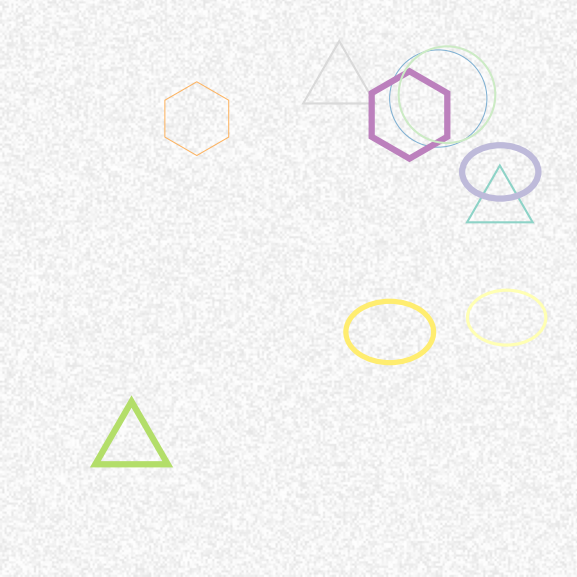[{"shape": "triangle", "thickness": 1, "radius": 0.33, "center": [0.866, 0.647]}, {"shape": "oval", "thickness": 1.5, "radius": 0.34, "center": [0.877, 0.449]}, {"shape": "oval", "thickness": 3, "radius": 0.33, "center": [0.866, 0.701]}, {"shape": "circle", "thickness": 0.5, "radius": 0.42, "center": [0.759, 0.829]}, {"shape": "hexagon", "thickness": 0.5, "radius": 0.32, "center": [0.341, 0.794]}, {"shape": "triangle", "thickness": 3, "radius": 0.36, "center": [0.228, 0.231]}, {"shape": "triangle", "thickness": 1, "radius": 0.36, "center": [0.587, 0.856]}, {"shape": "hexagon", "thickness": 3, "radius": 0.38, "center": [0.709, 0.8]}, {"shape": "circle", "thickness": 1, "radius": 0.42, "center": [0.774, 0.835]}, {"shape": "oval", "thickness": 2.5, "radius": 0.38, "center": [0.675, 0.424]}]